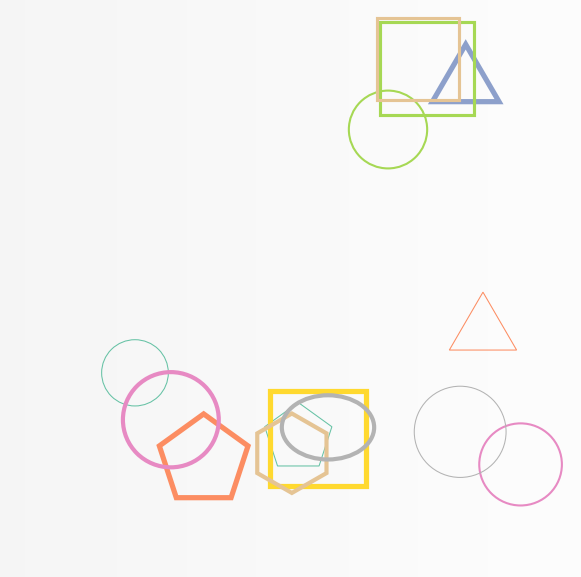[{"shape": "pentagon", "thickness": 0.5, "radius": 0.3, "center": [0.513, 0.241]}, {"shape": "circle", "thickness": 0.5, "radius": 0.29, "center": [0.232, 0.354]}, {"shape": "pentagon", "thickness": 2.5, "radius": 0.4, "center": [0.35, 0.202]}, {"shape": "triangle", "thickness": 0.5, "radius": 0.33, "center": [0.831, 0.426]}, {"shape": "triangle", "thickness": 2.5, "radius": 0.33, "center": [0.801, 0.856]}, {"shape": "circle", "thickness": 1, "radius": 0.36, "center": [0.896, 0.195]}, {"shape": "circle", "thickness": 2, "radius": 0.41, "center": [0.294, 0.272]}, {"shape": "circle", "thickness": 1, "radius": 0.34, "center": [0.668, 0.775]}, {"shape": "square", "thickness": 1.5, "radius": 0.4, "center": [0.735, 0.88]}, {"shape": "square", "thickness": 2.5, "radius": 0.41, "center": [0.548, 0.24]}, {"shape": "hexagon", "thickness": 2, "radius": 0.34, "center": [0.502, 0.214]}, {"shape": "square", "thickness": 1.5, "radius": 0.35, "center": [0.72, 0.897]}, {"shape": "circle", "thickness": 0.5, "radius": 0.39, "center": [0.792, 0.251]}, {"shape": "oval", "thickness": 2, "radius": 0.4, "center": [0.564, 0.259]}]